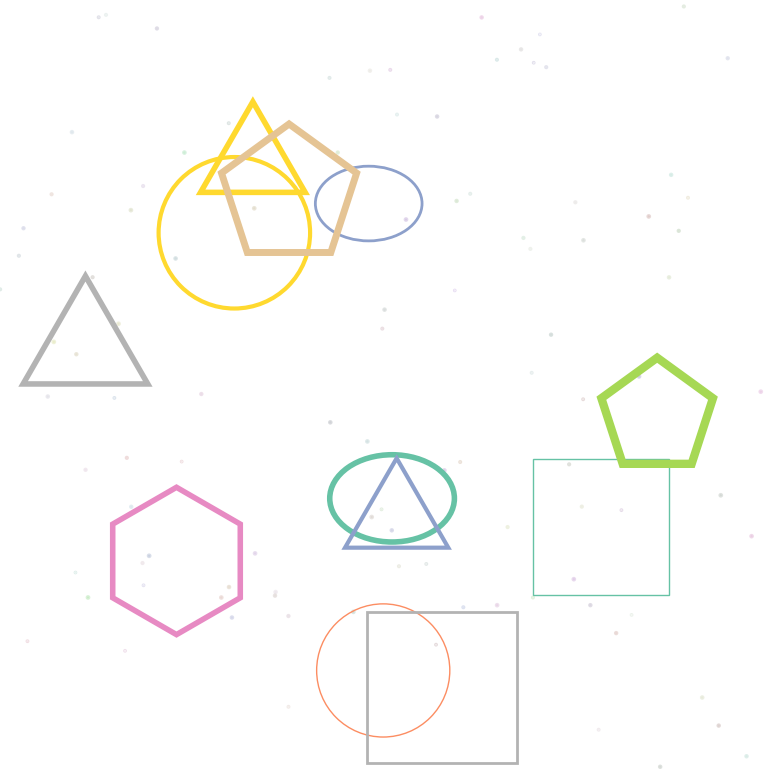[{"shape": "oval", "thickness": 2, "radius": 0.4, "center": [0.509, 0.353]}, {"shape": "square", "thickness": 0.5, "radius": 0.44, "center": [0.78, 0.316]}, {"shape": "circle", "thickness": 0.5, "radius": 0.43, "center": [0.498, 0.129]}, {"shape": "triangle", "thickness": 1.5, "radius": 0.39, "center": [0.515, 0.327]}, {"shape": "oval", "thickness": 1, "radius": 0.35, "center": [0.479, 0.736]}, {"shape": "hexagon", "thickness": 2, "radius": 0.48, "center": [0.229, 0.271]}, {"shape": "pentagon", "thickness": 3, "radius": 0.38, "center": [0.853, 0.459]}, {"shape": "circle", "thickness": 1.5, "radius": 0.49, "center": [0.304, 0.698]}, {"shape": "triangle", "thickness": 2, "radius": 0.39, "center": [0.328, 0.789]}, {"shape": "pentagon", "thickness": 2.5, "radius": 0.46, "center": [0.375, 0.747]}, {"shape": "triangle", "thickness": 2, "radius": 0.47, "center": [0.111, 0.548]}, {"shape": "square", "thickness": 1, "radius": 0.49, "center": [0.574, 0.107]}]